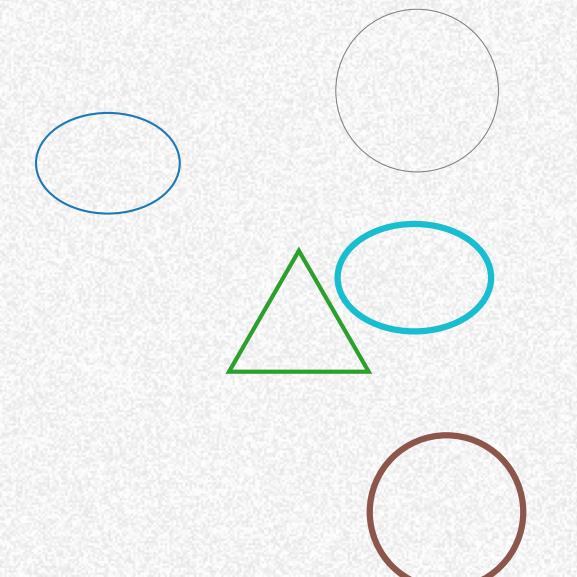[{"shape": "oval", "thickness": 1, "radius": 0.62, "center": [0.187, 0.716]}, {"shape": "triangle", "thickness": 2, "radius": 0.7, "center": [0.518, 0.425]}, {"shape": "circle", "thickness": 3, "radius": 0.66, "center": [0.773, 0.112]}, {"shape": "circle", "thickness": 0.5, "radius": 0.7, "center": [0.722, 0.842]}, {"shape": "oval", "thickness": 3, "radius": 0.66, "center": [0.717, 0.518]}]